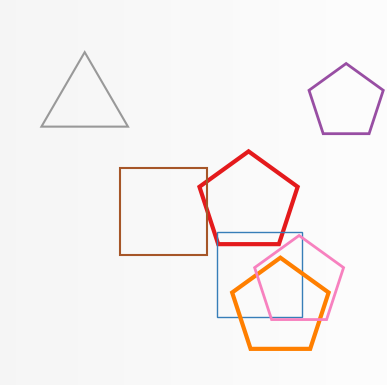[{"shape": "pentagon", "thickness": 3, "radius": 0.67, "center": [0.641, 0.474]}, {"shape": "square", "thickness": 1, "radius": 0.55, "center": [0.67, 0.288]}, {"shape": "pentagon", "thickness": 2, "radius": 0.5, "center": [0.893, 0.734]}, {"shape": "pentagon", "thickness": 3, "radius": 0.65, "center": [0.724, 0.2]}, {"shape": "square", "thickness": 1.5, "radius": 0.56, "center": [0.423, 0.451]}, {"shape": "pentagon", "thickness": 2, "radius": 0.6, "center": [0.772, 0.268]}, {"shape": "triangle", "thickness": 1.5, "radius": 0.64, "center": [0.219, 0.736]}]